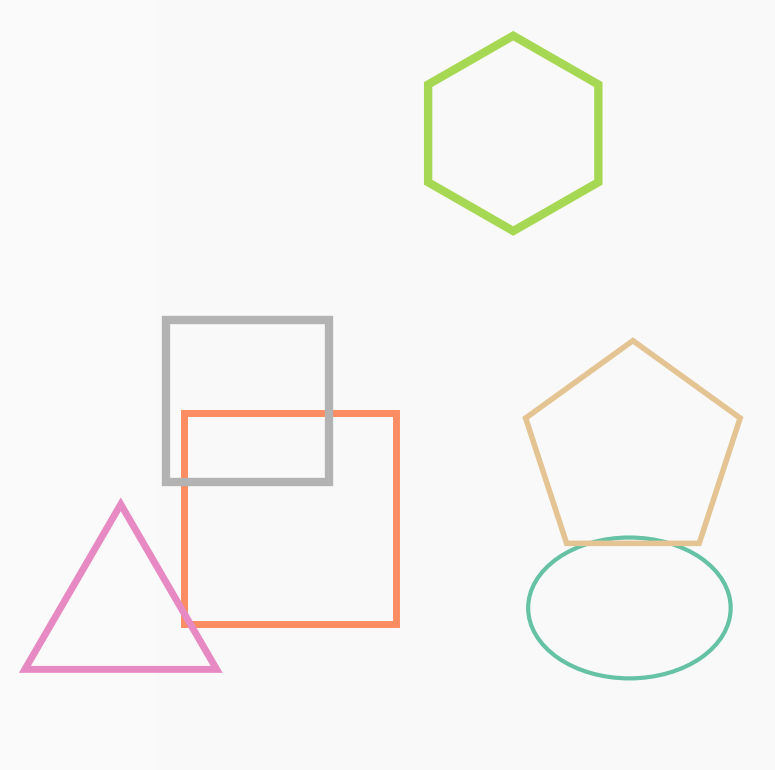[{"shape": "oval", "thickness": 1.5, "radius": 0.65, "center": [0.812, 0.21]}, {"shape": "square", "thickness": 2.5, "radius": 0.68, "center": [0.374, 0.327]}, {"shape": "triangle", "thickness": 2.5, "radius": 0.71, "center": [0.156, 0.202]}, {"shape": "hexagon", "thickness": 3, "radius": 0.63, "center": [0.662, 0.827]}, {"shape": "pentagon", "thickness": 2, "radius": 0.73, "center": [0.817, 0.412]}, {"shape": "square", "thickness": 3, "radius": 0.53, "center": [0.32, 0.48]}]